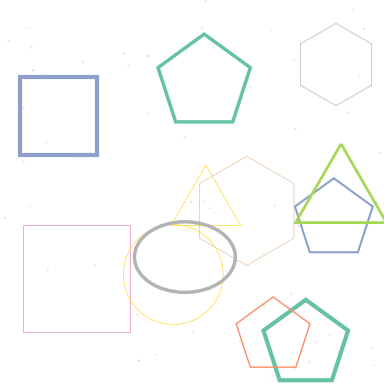[{"shape": "pentagon", "thickness": 2.5, "radius": 0.63, "center": [0.53, 0.785]}, {"shape": "pentagon", "thickness": 3, "radius": 0.58, "center": [0.794, 0.106]}, {"shape": "pentagon", "thickness": 1, "radius": 0.5, "center": [0.709, 0.128]}, {"shape": "square", "thickness": 3, "radius": 0.51, "center": [0.152, 0.699]}, {"shape": "pentagon", "thickness": 1.5, "radius": 0.53, "center": [0.867, 0.431]}, {"shape": "square", "thickness": 0.5, "radius": 0.69, "center": [0.2, 0.276]}, {"shape": "triangle", "thickness": 2, "radius": 0.68, "center": [0.886, 0.49]}, {"shape": "triangle", "thickness": 0.5, "radius": 0.52, "center": [0.535, 0.467]}, {"shape": "circle", "thickness": 0.5, "radius": 0.65, "center": [0.45, 0.287]}, {"shape": "hexagon", "thickness": 0.5, "radius": 0.71, "center": [0.641, 0.452]}, {"shape": "oval", "thickness": 2.5, "radius": 0.65, "center": [0.48, 0.332]}, {"shape": "hexagon", "thickness": 0.5, "radius": 0.54, "center": [0.873, 0.832]}]